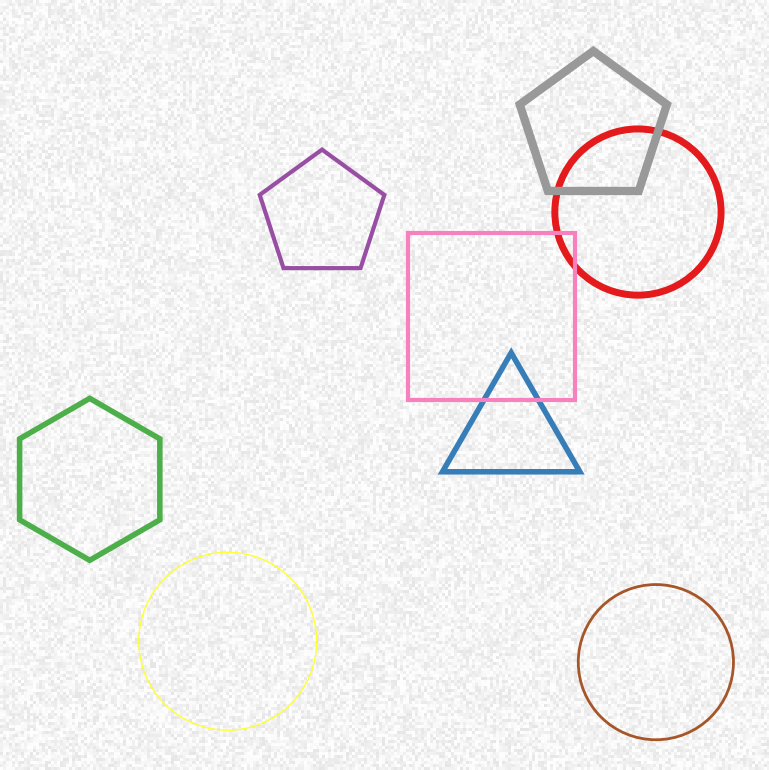[{"shape": "circle", "thickness": 2.5, "radius": 0.54, "center": [0.829, 0.725]}, {"shape": "triangle", "thickness": 2, "radius": 0.52, "center": [0.664, 0.439]}, {"shape": "hexagon", "thickness": 2, "radius": 0.53, "center": [0.117, 0.377]}, {"shape": "pentagon", "thickness": 1.5, "radius": 0.43, "center": [0.418, 0.721]}, {"shape": "circle", "thickness": 0.5, "radius": 0.58, "center": [0.296, 0.167]}, {"shape": "circle", "thickness": 1, "radius": 0.5, "center": [0.852, 0.14]}, {"shape": "square", "thickness": 1.5, "radius": 0.54, "center": [0.638, 0.589]}, {"shape": "pentagon", "thickness": 3, "radius": 0.5, "center": [0.771, 0.833]}]